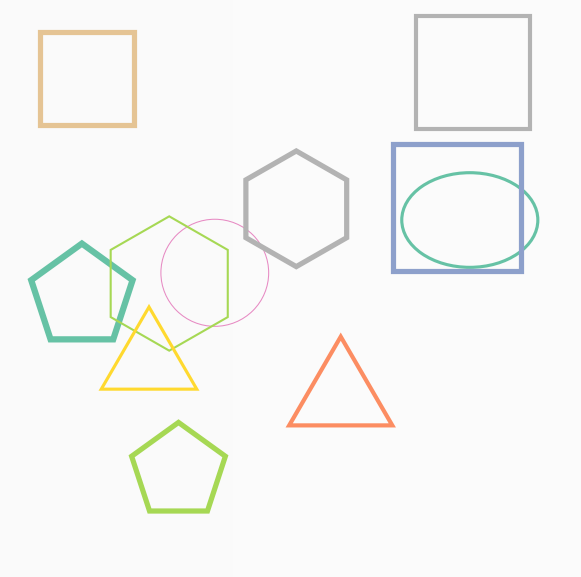[{"shape": "oval", "thickness": 1.5, "radius": 0.59, "center": [0.808, 0.618]}, {"shape": "pentagon", "thickness": 3, "radius": 0.46, "center": [0.141, 0.486]}, {"shape": "triangle", "thickness": 2, "radius": 0.51, "center": [0.586, 0.314]}, {"shape": "square", "thickness": 2.5, "radius": 0.55, "center": [0.786, 0.64]}, {"shape": "circle", "thickness": 0.5, "radius": 0.46, "center": [0.37, 0.527]}, {"shape": "pentagon", "thickness": 2.5, "radius": 0.42, "center": [0.307, 0.183]}, {"shape": "hexagon", "thickness": 1, "radius": 0.58, "center": [0.291, 0.508]}, {"shape": "triangle", "thickness": 1.5, "radius": 0.47, "center": [0.256, 0.373]}, {"shape": "square", "thickness": 2.5, "radius": 0.4, "center": [0.15, 0.863]}, {"shape": "square", "thickness": 2, "radius": 0.49, "center": [0.815, 0.874]}, {"shape": "hexagon", "thickness": 2.5, "radius": 0.5, "center": [0.51, 0.638]}]